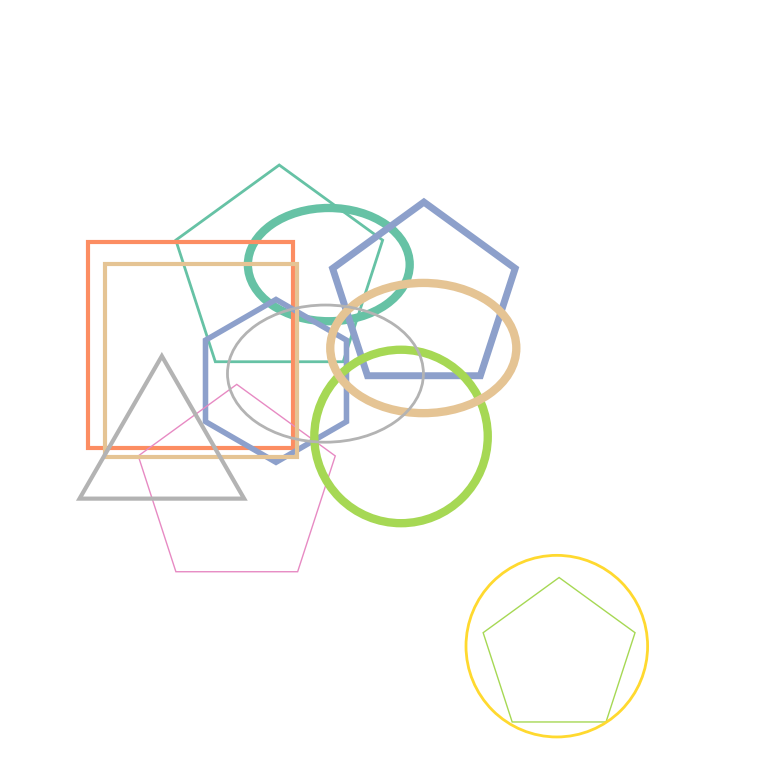[{"shape": "oval", "thickness": 3, "radius": 0.53, "center": [0.427, 0.656]}, {"shape": "pentagon", "thickness": 1, "radius": 0.71, "center": [0.363, 0.644]}, {"shape": "square", "thickness": 1.5, "radius": 0.67, "center": [0.247, 0.552]}, {"shape": "hexagon", "thickness": 2, "radius": 0.53, "center": [0.358, 0.505]}, {"shape": "pentagon", "thickness": 2.5, "radius": 0.62, "center": [0.551, 0.613]}, {"shape": "pentagon", "thickness": 0.5, "radius": 0.67, "center": [0.307, 0.366]}, {"shape": "pentagon", "thickness": 0.5, "radius": 0.52, "center": [0.726, 0.146]}, {"shape": "circle", "thickness": 3, "radius": 0.56, "center": [0.521, 0.433]}, {"shape": "circle", "thickness": 1, "radius": 0.59, "center": [0.723, 0.161]}, {"shape": "square", "thickness": 1.5, "radius": 0.63, "center": [0.261, 0.532]}, {"shape": "oval", "thickness": 3, "radius": 0.6, "center": [0.55, 0.548]}, {"shape": "triangle", "thickness": 1.5, "radius": 0.62, "center": [0.21, 0.414]}, {"shape": "oval", "thickness": 1, "radius": 0.64, "center": [0.423, 0.515]}]